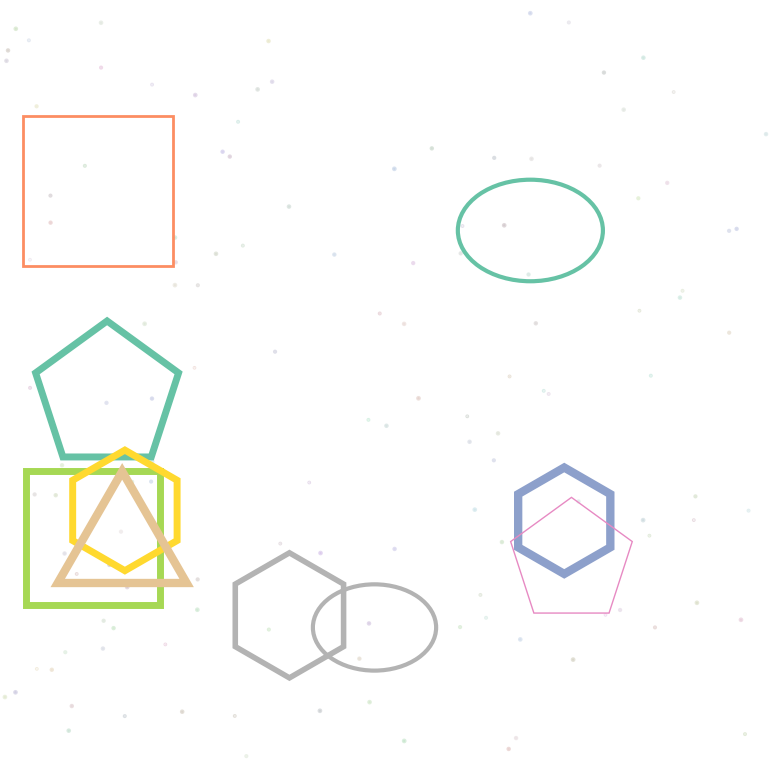[{"shape": "oval", "thickness": 1.5, "radius": 0.47, "center": [0.689, 0.701]}, {"shape": "pentagon", "thickness": 2.5, "radius": 0.49, "center": [0.139, 0.486]}, {"shape": "square", "thickness": 1, "radius": 0.48, "center": [0.127, 0.752]}, {"shape": "hexagon", "thickness": 3, "radius": 0.35, "center": [0.733, 0.324]}, {"shape": "pentagon", "thickness": 0.5, "radius": 0.42, "center": [0.742, 0.271]}, {"shape": "square", "thickness": 2.5, "radius": 0.44, "center": [0.121, 0.301]}, {"shape": "hexagon", "thickness": 2.5, "radius": 0.39, "center": [0.162, 0.337]}, {"shape": "triangle", "thickness": 3, "radius": 0.48, "center": [0.159, 0.291]}, {"shape": "hexagon", "thickness": 2, "radius": 0.41, "center": [0.376, 0.201]}, {"shape": "oval", "thickness": 1.5, "radius": 0.4, "center": [0.486, 0.185]}]